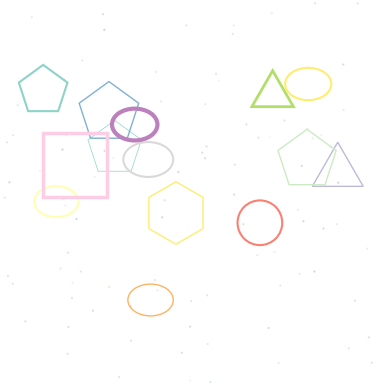[{"shape": "pentagon", "thickness": 0.5, "radius": 0.36, "center": [0.298, 0.614]}, {"shape": "pentagon", "thickness": 1.5, "radius": 0.33, "center": [0.112, 0.765]}, {"shape": "oval", "thickness": 1.5, "radius": 0.29, "center": [0.146, 0.476]}, {"shape": "triangle", "thickness": 1, "radius": 0.38, "center": [0.877, 0.554]}, {"shape": "circle", "thickness": 1.5, "radius": 0.29, "center": [0.675, 0.421]}, {"shape": "pentagon", "thickness": 1, "radius": 0.41, "center": [0.283, 0.707]}, {"shape": "oval", "thickness": 1, "radius": 0.29, "center": [0.391, 0.221]}, {"shape": "triangle", "thickness": 2, "radius": 0.31, "center": [0.708, 0.754]}, {"shape": "square", "thickness": 2.5, "radius": 0.41, "center": [0.195, 0.572]}, {"shape": "oval", "thickness": 1.5, "radius": 0.32, "center": [0.385, 0.586]}, {"shape": "oval", "thickness": 3, "radius": 0.3, "center": [0.35, 0.677]}, {"shape": "pentagon", "thickness": 1, "radius": 0.4, "center": [0.798, 0.585]}, {"shape": "oval", "thickness": 1.5, "radius": 0.3, "center": [0.801, 0.782]}, {"shape": "hexagon", "thickness": 1, "radius": 0.41, "center": [0.457, 0.447]}]